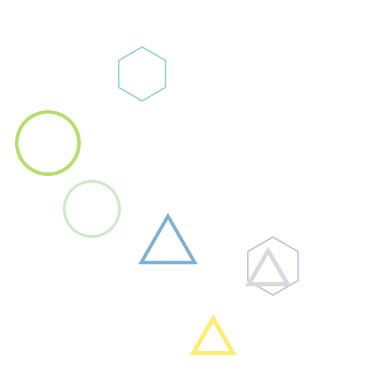[{"shape": "hexagon", "thickness": 1, "radius": 0.35, "center": [0.369, 0.808]}, {"shape": "hexagon", "thickness": 1, "radius": 0.38, "center": [0.709, 0.309]}, {"shape": "triangle", "thickness": 2.5, "radius": 0.4, "center": [0.436, 0.358]}, {"shape": "circle", "thickness": 2.5, "radius": 0.4, "center": [0.124, 0.628]}, {"shape": "triangle", "thickness": 3, "radius": 0.29, "center": [0.697, 0.291]}, {"shape": "circle", "thickness": 2, "radius": 0.36, "center": [0.239, 0.457]}, {"shape": "triangle", "thickness": 3, "radius": 0.3, "center": [0.554, 0.113]}]